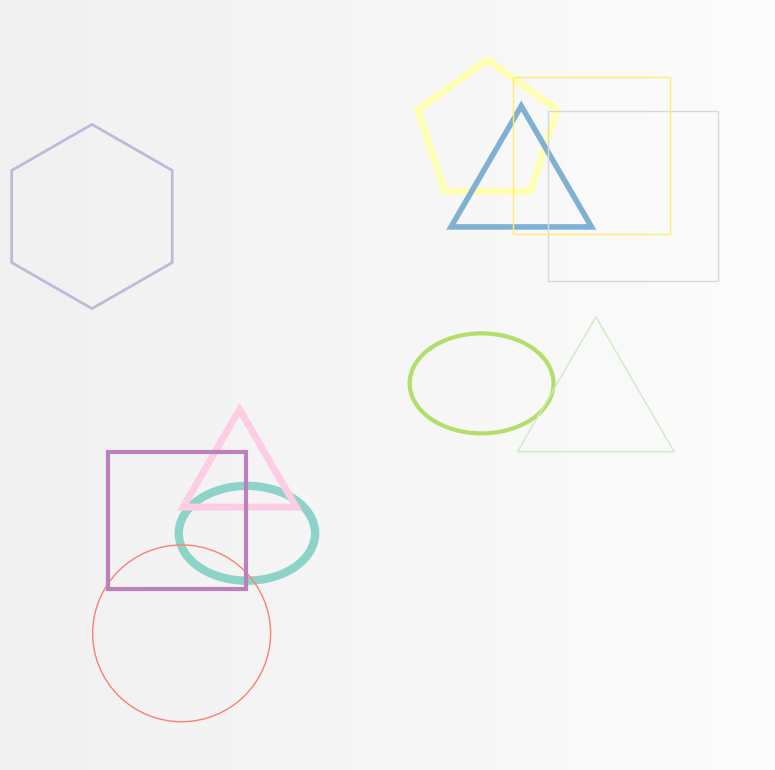[{"shape": "oval", "thickness": 3, "radius": 0.44, "center": [0.319, 0.307]}, {"shape": "pentagon", "thickness": 2.5, "radius": 0.47, "center": [0.629, 0.828]}, {"shape": "hexagon", "thickness": 1, "radius": 0.6, "center": [0.119, 0.719]}, {"shape": "circle", "thickness": 0.5, "radius": 0.57, "center": [0.234, 0.177]}, {"shape": "triangle", "thickness": 2, "radius": 0.52, "center": [0.673, 0.758]}, {"shape": "oval", "thickness": 1.5, "radius": 0.46, "center": [0.621, 0.502]}, {"shape": "triangle", "thickness": 2.5, "radius": 0.42, "center": [0.309, 0.384]}, {"shape": "square", "thickness": 0.5, "radius": 0.55, "center": [0.817, 0.745]}, {"shape": "square", "thickness": 1.5, "radius": 0.44, "center": [0.228, 0.324]}, {"shape": "triangle", "thickness": 0.5, "radius": 0.58, "center": [0.769, 0.472]}, {"shape": "square", "thickness": 0.5, "radius": 0.51, "center": [0.763, 0.798]}]